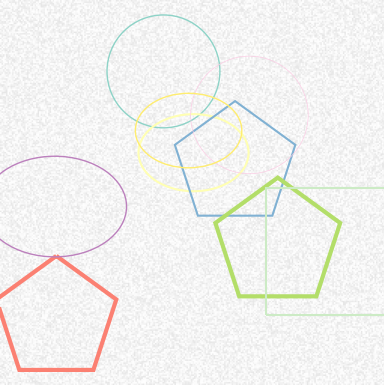[{"shape": "circle", "thickness": 1, "radius": 0.73, "center": [0.425, 0.815]}, {"shape": "oval", "thickness": 1.5, "radius": 0.71, "center": [0.503, 0.603]}, {"shape": "pentagon", "thickness": 3, "radius": 0.82, "center": [0.146, 0.172]}, {"shape": "pentagon", "thickness": 1.5, "radius": 0.82, "center": [0.611, 0.573]}, {"shape": "pentagon", "thickness": 3, "radius": 0.85, "center": [0.721, 0.368]}, {"shape": "circle", "thickness": 0.5, "radius": 0.76, "center": [0.648, 0.701]}, {"shape": "oval", "thickness": 1, "radius": 0.93, "center": [0.142, 0.464]}, {"shape": "square", "thickness": 1.5, "radius": 0.83, "center": [0.857, 0.347]}, {"shape": "oval", "thickness": 1, "radius": 0.69, "center": [0.49, 0.661]}]